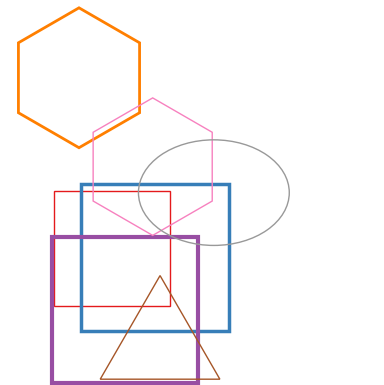[{"shape": "square", "thickness": 1, "radius": 0.75, "center": [0.291, 0.355]}, {"shape": "square", "thickness": 2.5, "radius": 0.96, "center": [0.403, 0.331]}, {"shape": "square", "thickness": 3, "radius": 0.95, "center": [0.325, 0.195]}, {"shape": "hexagon", "thickness": 2, "radius": 0.91, "center": [0.205, 0.798]}, {"shape": "triangle", "thickness": 1, "radius": 0.9, "center": [0.416, 0.105]}, {"shape": "hexagon", "thickness": 1, "radius": 0.89, "center": [0.397, 0.567]}, {"shape": "oval", "thickness": 1, "radius": 0.98, "center": [0.555, 0.5]}]